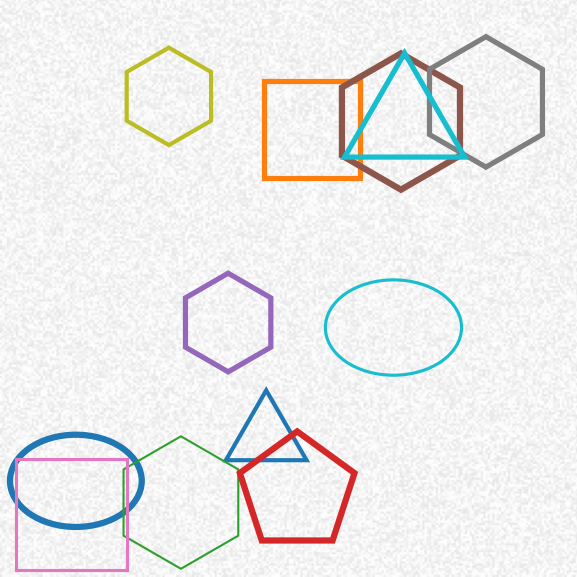[{"shape": "triangle", "thickness": 2, "radius": 0.4, "center": [0.461, 0.243]}, {"shape": "oval", "thickness": 3, "radius": 0.57, "center": [0.131, 0.167]}, {"shape": "square", "thickness": 2.5, "radius": 0.42, "center": [0.54, 0.775]}, {"shape": "hexagon", "thickness": 1, "radius": 0.57, "center": [0.313, 0.129]}, {"shape": "pentagon", "thickness": 3, "radius": 0.52, "center": [0.515, 0.148]}, {"shape": "hexagon", "thickness": 2.5, "radius": 0.43, "center": [0.395, 0.441]}, {"shape": "hexagon", "thickness": 3, "radius": 0.59, "center": [0.694, 0.789]}, {"shape": "square", "thickness": 1.5, "radius": 0.48, "center": [0.124, 0.109]}, {"shape": "hexagon", "thickness": 2.5, "radius": 0.56, "center": [0.842, 0.823]}, {"shape": "hexagon", "thickness": 2, "radius": 0.42, "center": [0.292, 0.832]}, {"shape": "triangle", "thickness": 2.5, "radius": 0.6, "center": [0.701, 0.787]}, {"shape": "oval", "thickness": 1.5, "radius": 0.59, "center": [0.681, 0.432]}]